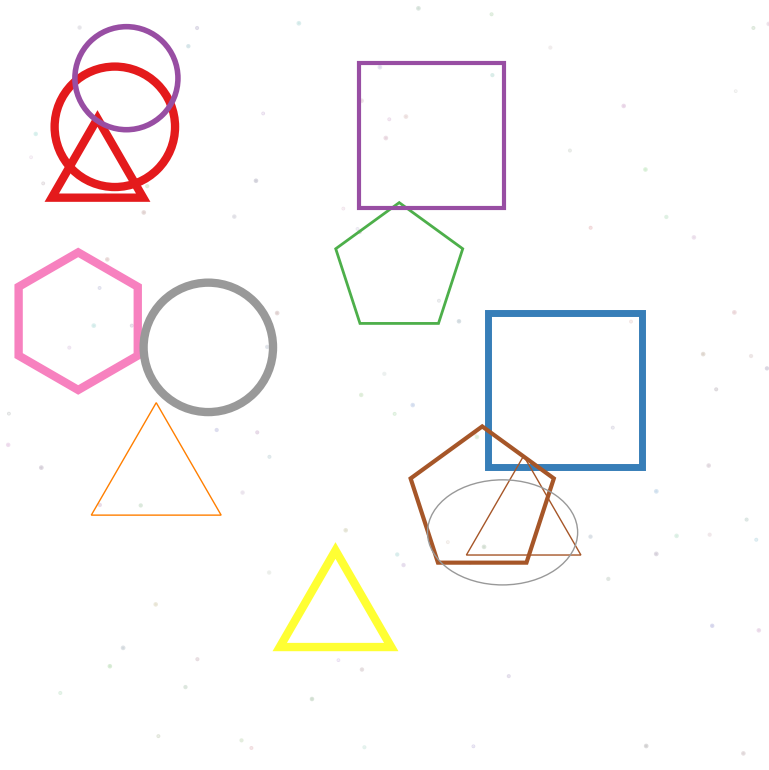[{"shape": "circle", "thickness": 3, "radius": 0.39, "center": [0.149, 0.835]}, {"shape": "triangle", "thickness": 3, "radius": 0.34, "center": [0.127, 0.778]}, {"shape": "square", "thickness": 2.5, "radius": 0.5, "center": [0.733, 0.494]}, {"shape": "pentagon", "thickness": 1, "radius": 0.43, "center": [0.518, 0.65]}, {"shape": "circle", "thickness": 2, "radius": 0.33, "center": [0.164, 0.898]}, {"shape": "square", "thickness": 1.5, "radius": 0.47, "center": [0.56, 0.824]}, {"shape": "triangle", "thickness": 0.5, "radius": 0.49, "center": [0.203, 0.38]}, {"shape": "triangle", "thickness": 3, "radius": 0.42, "center": [0.436, 0.201]}, {"shape": "pentagon", "thickness": 1.5, "radius": 0.49, "center": [0.626, 0.348]}, {"shape": "triangle", "thickness": 0.5, "radius": 0.43, "center": [0.68, 0.322]}, {"shape": "hexagon", "thickness": 3, "radius": 0.45, "center": [0.102, 0.583]}, {"shape": "oval", "thickness": 0.5, "radius": 0.49, "center": [0.653, 0.309]}, {"shape": "circle", "thickness": 3, "radius": 0.42, "center": [0.271, 0.549]}]